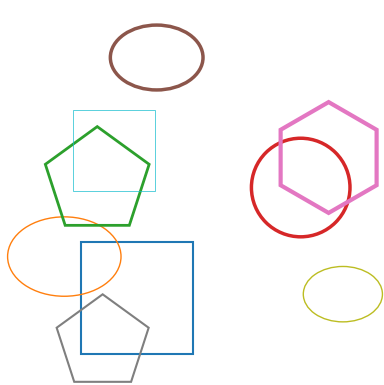[{"shape": "square", "thickness": 1.5, "radius": 0.73, "center": [0.355, 0.226]}, {"shape": "oval", "thickness": 1, "radius": 0.74, "center": [0.167, 0.334]}, {"shape": "pentagon", "thickness": 2, "radius": 0.71, "center": [0.253, 0.529]}, {"shape": "circle", "thickness": 2.5, "radius": 0.64, "center": [0.781, 0.513]}, {"shape": "oval", "thickness": 2.5, "radius": 0.6, "center": [0.407, 0.851]}, {"shape": "hexagon", "thickness": 3, "radius": 0.72, "center": [0.854, 0.591]}, {"shape": "pentagon", "thickness": 1.5, "radius": 0.63, "center": [0.267, 0.11]}, {"shape": "oval", "thickness": 1, "radius": 0.51, "center": [0.891, 0.236]}, {"shape": "square", "thickness": 0.5, "radius": 0.53, "center": [0.296, 0.61]}]